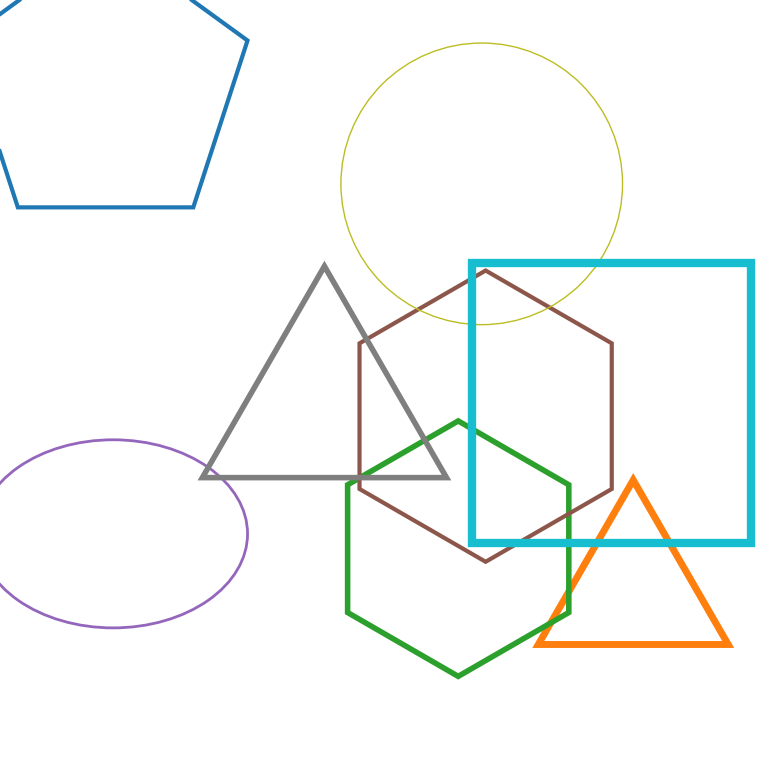[{"shape": "pentagon", "thickness": 1.5, "radius": 0.97, "center": [0.137, 0.887]}, {"shape": "triangle", "thickness": 2.5, "radius": 0.71, "center": [0.822, 0.234]}, {"shape": "hexagon", "thickness": 2, "radius": 0.83, "center": [0.595, 0.287]}, {"shape": "oval", "thickness": 1, "radius": 0.87, "center": [0.147, 0.307]}, {"shape": "hexagon", "thickness": 1.5, "radius": 0.95, "center": [0.631, 0.46]}, {"shape": "triangle", "thickness": 2, "radius": 0.92, "center": [0.421, 0.471]}, {"shape": "circle", "thickness": 0.5, "radius": 0.91, "center": [0.626, 0.761]}, {"shape": "square", "thickness": 3, "radius": 0.91, "center": [0.794, 0.477]}]